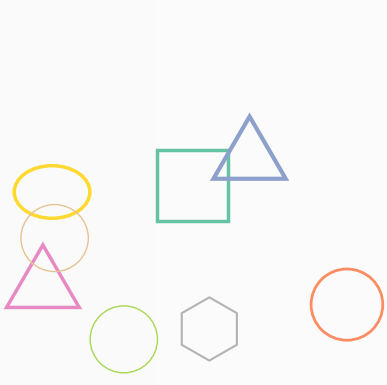[{"shape": "square", "thickness": 2.5, "radius": 0.46, "center": [0.497, 0.518]}, {"shape": "circle", "thickness": 2, "radius": 0.46, "center": [0.895, 0.209]}, {"shape": "triangle", "thickness": 3, "radius": 0.54, "center": [0.644, 0.59]}, {"shape": "triangle", "thickness": 2.5, "radius": 0.54, "center": [0.111, 0.256]}, {"shape": "circle", "thickness": 1, "radius": 0.43, "center": [0.319, 0.119]}, {"shape": "oval", "thickness": 2.5, "radius": 0.49, "center": [0.134, 0.501]}, {"shape": "circle", "thickness": 1, "radius": 0.43, "center": [0.141, 0.382]}, {"shape": "hexagon", "thickness": 1.5, "radius": 0.41, "center": [0.54, 0.146]}]